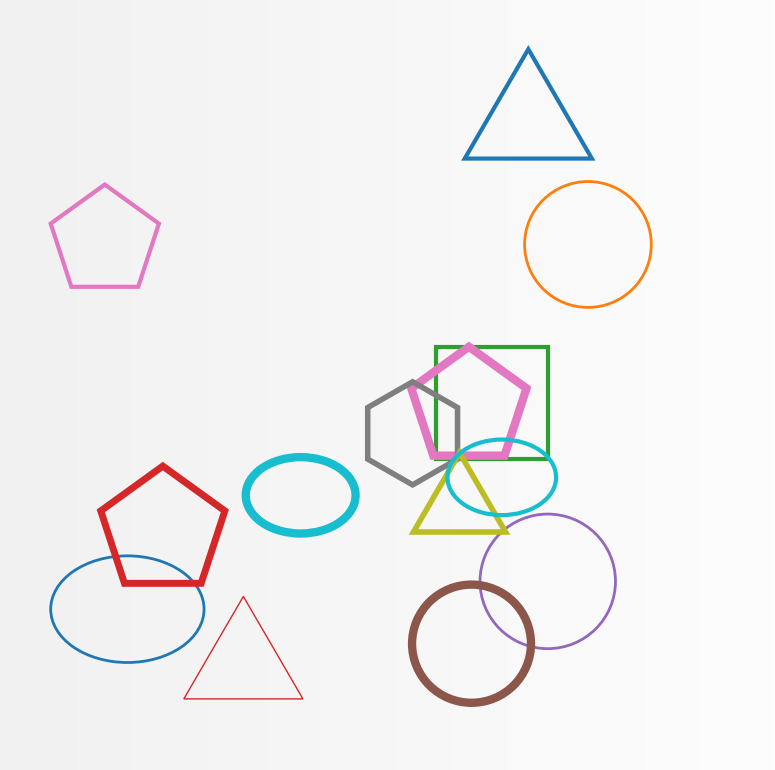[{"shape": "oval", "thickness": 1, "radius": 0.49, "center": [0.164, 0.209]}, {"shape": "triangle", "thickness": 1.5, "radius": 0.47, "center": [0.682, 0.841]}, {"shape": "circle", "thickness": 1, "radius": 0.41, "center": [0.759, 0.683]}, {"shape": "square", "thickness": 1.5, "radius": 0.36, "center": [0.635, 0.476]}, {"shape": "triangle", "thickness": 0.5, "radius": 0.44, "center": [0.314, 0.137]}, {"shape": "pentagon", "thickness": 2.5, "radius": 0.42, "center": [0.21, 0.311]}, {"shape": "circle", "thickness": 1, "radius": 0.44, "center": [0.707, 0.245]}, {"shape": "circle", "thickness": 3, "radius": 0.38, "center": [0.608, 0.164]}, {"shape": "pentagon", "thickness": 1.5, "radius": 0.37, "center": [0.135, 0.687]}, {"shape": "pentagon", "thickness": 3, "radius": 0.39, "center": [0.605, 0.472]}, {"shape": "hexagon", "thickness": 2, "radius": 0.33, "center": [0.532, 0.437]}, {"shape": "triangle", "thickness": 2, "radius": 0.34, "center": [0.593, 0.343]}, {"shape": "oval", "thickness": 3, "radius": 0.35, "center": [0.388, 0.357]}, {"shape": "oval", "thickness": 1.5, "radius": 0.35, "center": [0.647, 0.38]}]